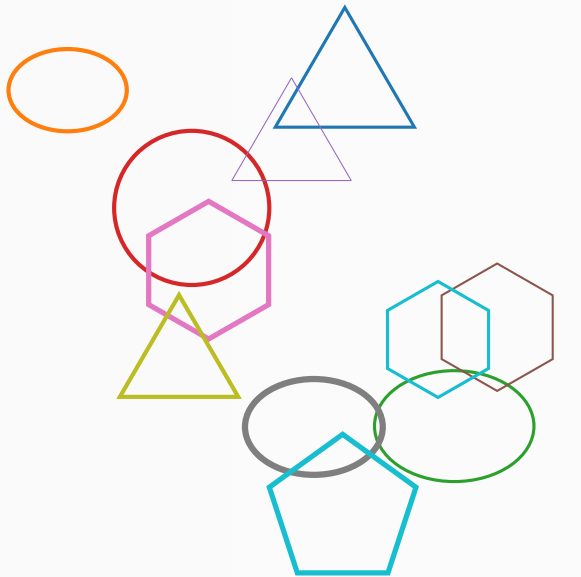[{"shape": "triangle", "thickness": 1.5, "radius": 0.69, "center": [0.593, 0.848]}, {"shape": "oval", "thickness": 2, "radius": 0.51, "center": [0.116, 0.843]}, {"shape": "oval", "thickness": 1.5, "radius": 0.69, "center": [0.781, 0.261]}, {"shape": "circle", "thickness": 2, "radius": 0.67, "center": [0.33, 0.639]}, {"shape": "triangle", "thickness": 0.5, "radius": 0.59, "center": [0.502, 0.746]}, {"shape": "hexagon", "thickness": 1, "radius": 0.55, "center": [0.855, 0.433]}, {"shape": "hexagon", "thickness": 2.5, "radius": 0.6, "center": [0.359, 0.531]}, {"shape": "oval", "thickness": 3, "radius": 0.59, "center": [0.54, 0.26]}, {"shape": "triangle", "thickness": 2, "radius": 0.59, "center": [0.308, 0.371]}, {"shape": "hexagon", "thickness": 1.5, "radius": 0.5, "center": [0.754, 0.411]}, {"shape": "pentagon", "thickness": 2.5, "radius": 0.66, "center": [0.589, 0.114]}]